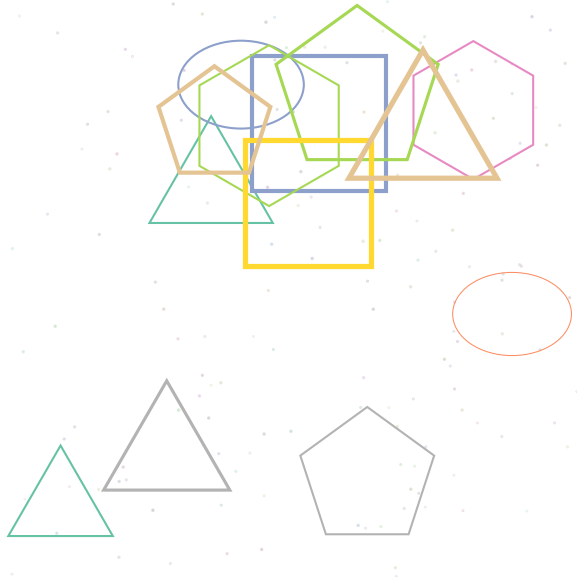[{"shape": "triangle", "thickness": 1, "radius": 0.52, "center": [0.105, 0.123]}, {"shape": "triangle", "thickness": 1, "radius": 0.62, "center": [0.366, 0.675]}, {"shape": "oval", "thickness": 0.5, "radius": 0.51, "center": [0.887, 0.455]}, {"shape": "square", "thickness": 2, "radius": 0.58, "center": [0.552, 0.785]}, {"shape": "oval", "thickness": 1, "radius": 0.54, "center": [0.417, 0.853]}, {"shape": "hexagon", "thickness": 1, "radius": 0.6, "center": [0.82, 0.808]}, {"shape": "hexagon", "thickness": 1, "radius": 0.7, "center": [0.466, 0.782]}, {"shape": "pentagon", "thickness": 1.5, "radius": 0.74, "center": [0.618, 0.842]}, {"shape": "square", "thickness": 2.5, "radius": 0.54, "center": [0.533, 0.648]}, {"shape": "triangle", "thickness": 2.5, "radius": 0.74, "center": [0.732, 0.765]}, {"shape": "pentagon", "thickness": 2, "radius": 0.51, "center": [0.371, 0.783]}, {"shape": "pentagon", "thickness": 1, "radius": 0.61, "center": [0.636, 0.173]}, {"shape": "triangle", "thickness": 1.5, "radius": 0.63, "center": [0.289, 0.214]}]